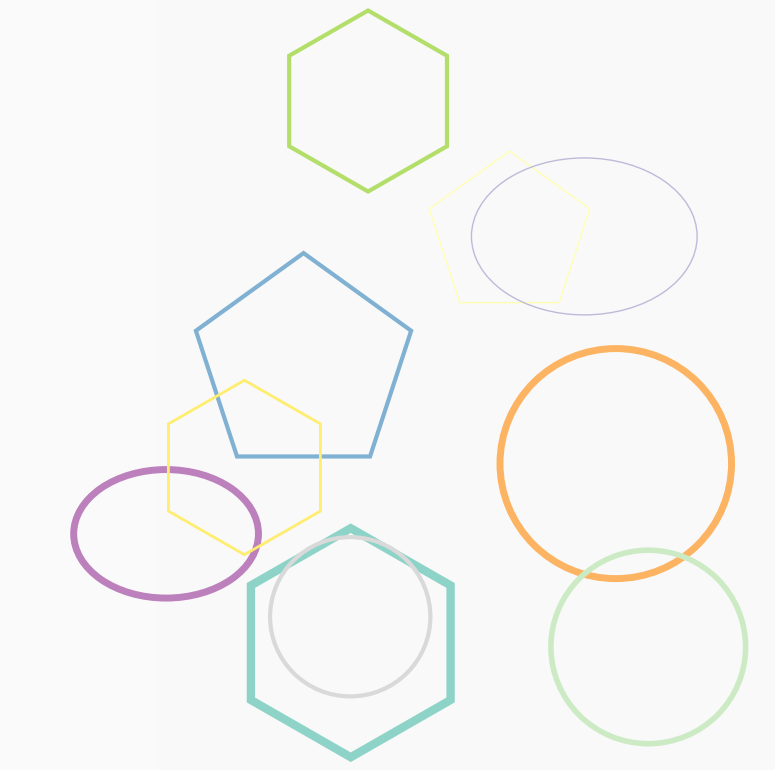[{"shape": "hexagon", "thickness": 3, "radius": 0.74, "center": [0.453, 0.165]}, {"shape": "pentagon", "thickness": 0.5, "radius": 0.54, "center": [0.657, 0.695]}, {"shape": "oval", "thickness": 0.5, "radius": 0.73, "center": [0.754, 0.693]}, {"shape": "pentagon", "thickness": 1.5, "radius": 0.73, "center": [0.392, 0.525]}, {"shape": "circle", "thickness": 2.5, "radius": 0.75, "center": [0.795, 0.398]}, {"shape": "hexagon", "thickness": 1.5, "radius": 0.59, "center": [0.475, 0.869]}, {"shape": "circle", "thickness": 1.5, "radius": 0.52, "center": [0.452, 0.199]}, {"shape": "oval", "thickness": 2.5, "radius": 0.6, "center": [0.214, 0.307]}, {"shape": "circle", "thickness": 2, "radius": 0.63, "center": [0.836, 0.16]}, {"shape": "hexagon", "thickness": 1, "radius": 0.57, "center": [0.315, 0.393]}]